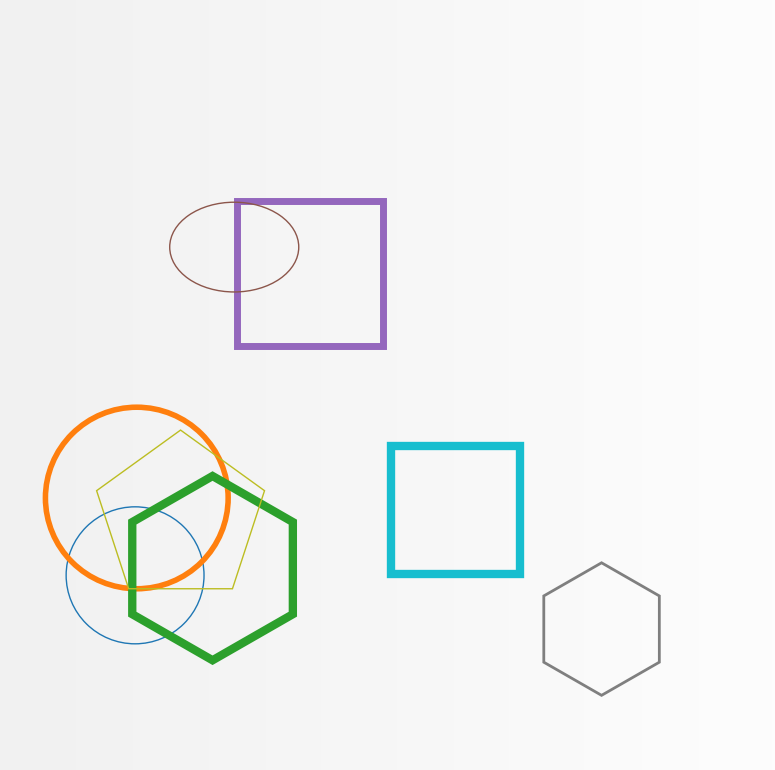[{"shape": "circle", "thickness": 0.5, "radius": 0.44, "center": [0.174, 0.253]}, {"shape": "circle", "thickness": 2, "radius": 0.59, "center": [0.177, 0.353]}, {"shape": "hexagon", "thickness": 3, "radius": 0.6, "center": [0.274, 0.262]}, {"shape": "square", "thickness": 2.5, "radius": 0.47, "center": [0.4, 0.645]}, {"shape": "oval", "thickness": 0.5, "radius": 0.42, "center": [0.302, 0.679]}, {"shape": "hexagon", "thickness": 1, "radius": 0.43, "center": [0.776, 0.183]}, {"shape": "pentagon", "thickness": 0.5, "radius": 0.57, "center": [0.233, 0.328]}, {"shape": "square", "thickness": 3, "radius": 0.41, "center": [0.588, 0.338]}]